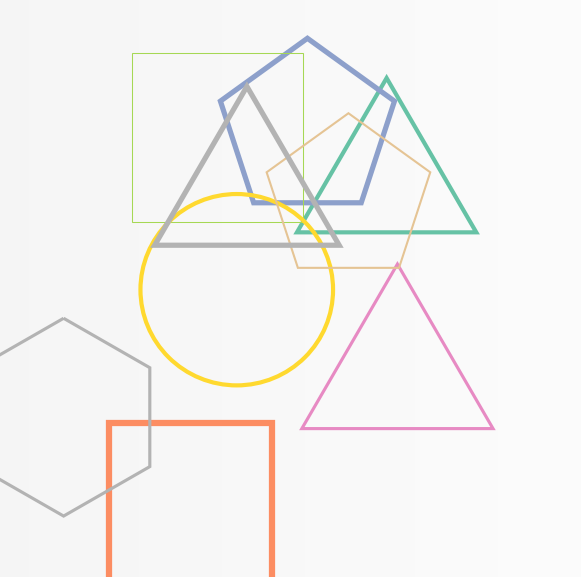[{"shape": "triangle", "thickness": 2, "radius": 0.89, "center": [0.665, 0.686]}, {"shape": "square", "thickness": 3, "radius": 0.7, "center": [0.327, 0.127]}, {"shape": "pentagon", "thickness": 2.5, "radius": 0.79, "center": [0.529, 0.775]}, {"shape": "triangle", "thickness": 1.5, "radius": 0.95, "center": [0.684, 0.352]}, {"shape": "square", "thickness": 0.5, "radius": 0.73, "center": [0.374, 0.761]}, {"shape": "circle", "thickness": 2, "radius": 0.83, "center": [0.407, 0.497]}, {"shape": "pentagon", "thickness": 1, "radius": 0.74, "center": [0.599, 0.655]}, {"shape": "triangle", "thickness": 2.5, "radius": 0.92, "center": [0.425, 0.666]}, {"shape": "hexagon", "thickness": 1.5, "radius": 0.86, "center": [0.109, 0.277]}]